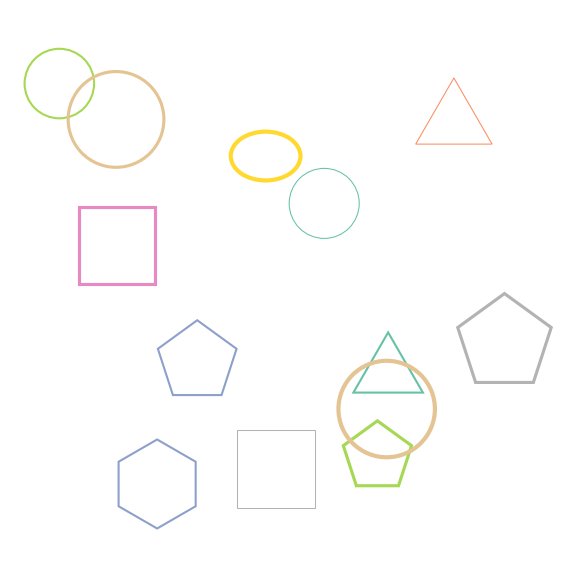[{"shape": "triangle", "thickness": 1, "radius": 0.35, "center": [0.672, 0.354]}, {"shape": "circle", "thickness": 0.5, "radius": 0.3, "center": [0.561, 0.647]}, {"shape": "triangle", "thickness": 0.5, "radius": 0.38, "center": [0.786, 0.788]}, {"shape": "hexagon", "thickness": 1, "radius": 0.39, "center": [0.272, 0.161]}, {"shape": "pentagon", "thickness": 1, "radius": 0.36, "center": [0.342, 0.373]}, {"shape": "square", "thickness": 1.5, "radius": 0.33, "center": [0.203, 0.575]}, {"shape": "circle", "thickness": 1, "radius": 0.3, "center": [0.103, 0.854]}, {"shape": "pentagon", "thickness": 1.5, "radius": 0.31, "center": [0.654, 0.208]}, {"shape": "oval", "thickness": 2, "radius": 0.3, "center": [0.46, 0.729]}, {"shape": "circle", "thickness": 1.5, "radius": 0.41, "center": [0.201, 0.792]}, {"shape": "circle", "thickness": 2, "radius": 0.42, "center": [0.67, 0.291]}, {"shape": "pentagon", "thickness": 1.5, "radius": 0.43, "center": [0.874, 0.406]}, {"shape": "square", "thickness": 0.5, "radius": 0.34, "center": [0.479, 0.186]}]